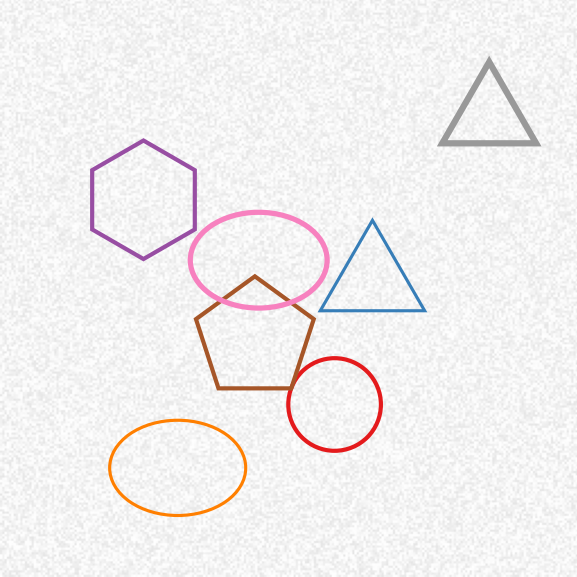[{"shape": "circle", "thickness": 2, "radius": 0.4, "center": [0.579, 0.299]}, {"shape": "triangle", "thickness": 1.5, "radius": 0.52, "center": [0.645, 0.513]}, {"shape": "hexagon", "thickness": 2, "radius": 0.51, "center": [0.248, 0.653]}, {"shape": "oval", "thickness": 1.5, "radius": 0.59, "center": [0.308, 0.189]}, {"shape": "pentagon", "thickness": 2, "radius": 0.54, "center": [0.441, 0.413]}, {"shape": "oval", "thickness": 2.5, "radius": 0.59, "center": [0.448, 0.549]}, {"shape": "triangle", "thickness": 3, "radius": 0.47, "center": [0.847, 0.798]}]